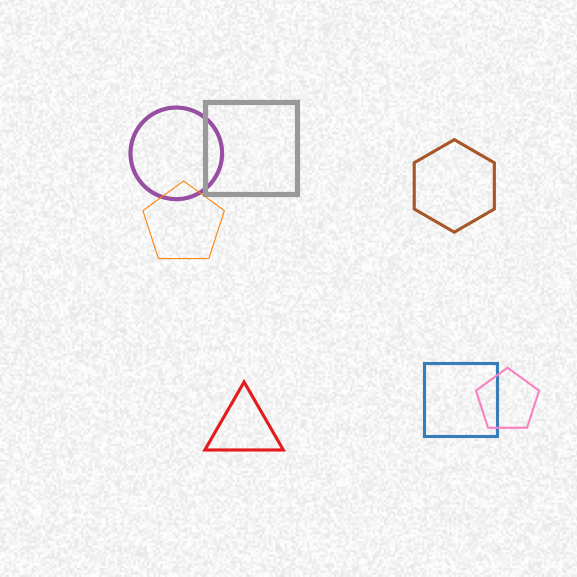[{"shape": "triangle", "thickness": 1.5, "radius": 0.39, "center": [0.423, 0.259]}, {"shape": "square", "thickness": 1.5, "radius": 0.32, "center": [0.797, 0.307]}, {"shape": "circle", "thickness": 2, "radius": 0.4, "center": [0.305, 0.734]}, {"shape": "pentagon", "thickness": 0.5, "radius": 0.37, "center": [0.318, 0.611]}, {"shape": "hexagon", "thickness": 1.5, "radius": 0.4, "center": [0.787, 0.677]}, {"shape": "pentagon", "thickness": 1, "radius": 0.29, "center": [0.879, 0.305]}, {"shape": "square", "thickness": 2.5, "radius": 0.4, "center": [0.435, 0.743]}]